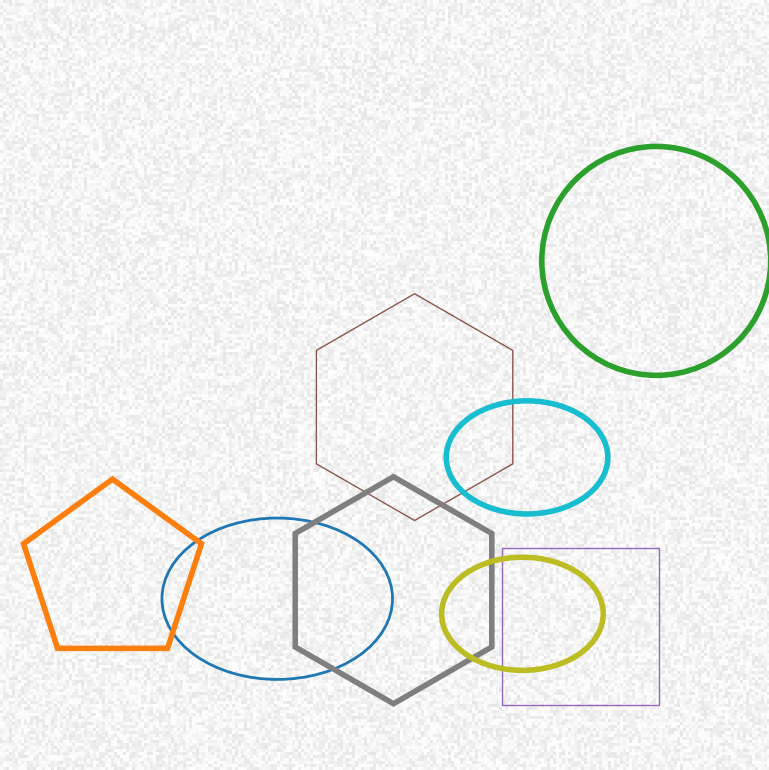[{"shape": "oval", "thickness": 1, "radius": 0.75, "center": [0.36, 0.222]}, {"shape": "pentagon", "thickness": 2, "radius": 0.61, "center": [0.146, 0.256]}, {"shape": "circle", "thickness": 2, "radius": 0.74, "center": [0.852, 0.661]}, {"shape": "square", "thickness": 0.5, "radius": 0.51, "center": [0.754, 0.186]}, {"shape": "hexagon", "thickness": 0.5, "radius": 0.74, "center": [0.538, 0.471]}, {"shape": "hexagon", "thickness": 2, "radius": 0.74, "center": [0.511, 0.233]}, {"shape": "oval", "thickness": 2, "radius": 0.52, "center": [0.678, 0.203]}, {"shape": "oval", "thickness": 2, "radius": 0.52, "center": [0.684, 0.406]}]